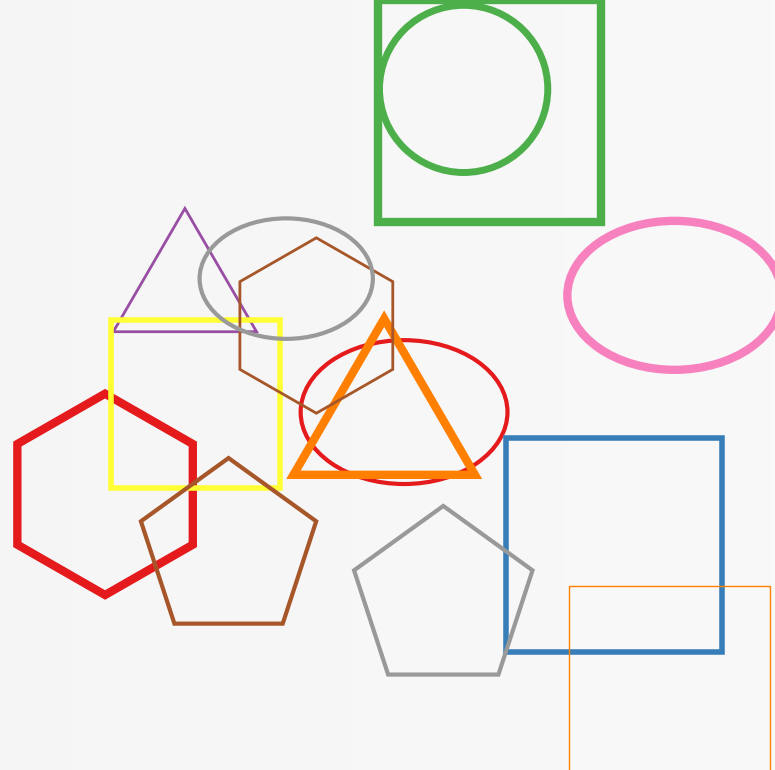[{"shape": "oval", "thickness": 1.5, "radius": 0.67, "center": [0.521, 0.465]}, {"shape": "hexagon", "thickness": 3, "radius": 0.65, "center": [0.136, 0.358]}, {"shape": "square", "thickness": 2, "radius": 0.7, "center": [0.793, 0.292]}, {"shape": "circle", "thickness": 2.5, "radius": 0.54, "center": [0.598, 0.885]}, {"shape": "square", "thickness": 3, "radius": 0.72, "center": [0.632, 0.856]}, {"shape": "triangle", "thickness": 1, "radius": 0.53, "center": [0.239, 0.623]}, {"shape": "triangle", "thickness": 3, "radius": 0.68, "center": [0.496, 0.451]}, {"shape": "square", "thickness": 0.5, "radius": 0.65, "center": [0.864, 0.109]}, {"shape": "square", "thickness": 2, "radius": 0.55, "center": [0.252, 0.475]}, {"shape": "pentagon", "thickness": 1.5, "radius": 0.59, "center": [0.295, 0.286]}, {"shape": "hexagon", "thickness": 1, "radius": 0.57, "center": [0.408, 0.577]}, {"shape": "oval", "thickness": 3, "radius": 0.69, "center": [0.87, 0.616]}, {"shape": "oval", "thickness": 1.5, "radius": 0.56, "center": [0.369, 0.638]}, {"shape": "pentagon", "thickness": 1.5, "radius": 0.61, "center": [0.572, 0.222]}]